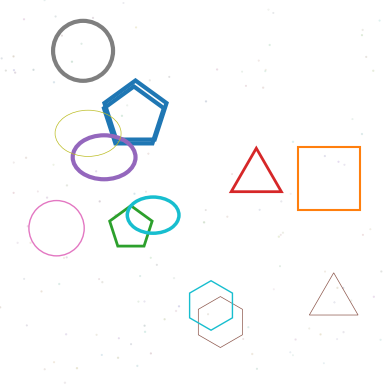[{"shape": "pentagon", "thickness": 3, "radius": 0.42, "center": [0.352, 0.706]}, {"shape": "pentagon", "thickness": 3, "radius": 0.41, "center": [0.348, 0.694]}, {"shape": "square", "thickness": 1.5, "radius": 0.4, "center": [0.854, 0.536]}, {"shape": "pentagon", "thickness": 2, "radius": 0.29, "center": [0.34, 0.408]}, {"shape": "triangle", "thickness": 2, "radius": 0.38, "center": [0.666, 0.54]}, {"shape": "oval", "thickness": 3, "radius": 0.41, "center": [0.27, 0.591]}, {"shape": "triangle", "thickness": 0.5, "radius": 0.37, "center": [0.867, 0.218]}, {"shape": "hexagon", "thickness": 0.5, "radius": 0.33, "center": [0.572, 0.164]}, {"shape": "circle", "thickness": 1, "radius": 0.36, "center": [0.147, 0.407]}, {"shape": "circle", "thickness": 3, "radius": 0.39, "center": [0.216, 0.868]}, {"shape": "oval", "thickness": 0.5, "radius": 0.43, "center": [0.229, 0.654]}, {"shape": "oval", "thickness": 2.5, "radius": 0.34, "center": [0.398, 0.441]}, {"shape": "hexagon", "thickness": 1, "radius": 0.32, "center": [0.548, 0.207]}]